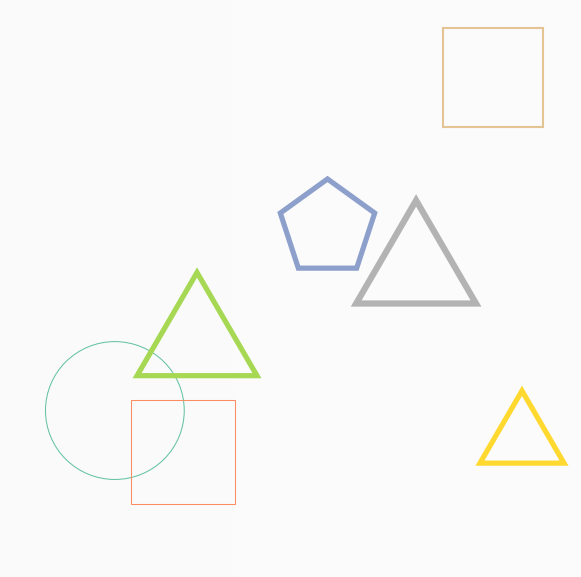[{"shape": "circle", "thickness": 0.5, "radius": 0.6, "center": [0.198, 0.288]}, {"shape": "square", "thickness": 0.5, "radius": 0.45, "center": [0.315, 0.217]}, {"shape": "pentagon", "thickness": 2.5, "radius": 0.43, "center": [0.563, 0.604]}, {"shape": "triangle", "thickness": 2.5, "radius": 0.6, "center": [0.339, 0.408]}, {"shape": "triangle", "thickness": 2.5, "radius": 0.42, "center": [0.898, 0.239]}, {"shape": "square", "thickness": 1, "radius": 0.43, "center": [0.848, 0.865]}, {"shape": "triangle", "thickness": 3, "radius": 0.6, "center": [0.716, 0.533]}]